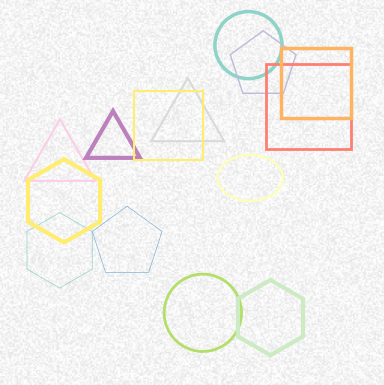[{"shape": "hexagon", "thickness": 0.5, "radius": 0.49, "center": [0.155, 0.35]}, {"shape": "circle", "thickness": 2.5, "radius": 0.44, "center": [0.645, 0.883]}, {"shape": "oval", "thickness": 1.5, "radius": 0.42, "center": [0.65, 0.538]}, {"shape": "pentagon", "thickness": 1, "radius": 0.45, "center": [0.684, 0.83]}, {"shape": "square", "thickness": 2, "radius": 0.55, "center": [0.801, 0.723]}, {"shape": "pentagon", "thickness": 0.5, "radius": 0.48, "center": [0.33, 0.369]}, {"shape": "square", "thickness": 2.5, "radius": 0.45, "center": [0.821, 0.784]}, {"shape": "circle", "thickness": 2, "radius": 0.5, "center": [0.527, 0.188]}, {"shape": "triangle", "thickness": 1.5, "radius": 0.53, "center": [0.156, 0.584]}, {"shape": "triangle", "thickness": 1.5, "radius": 0.55, "center": [0.488, 0.688]}, {"shape": "triangle", "thickness": 3, "radius": 0.41, "center": [0.294, 0.631]}, {"shape": "hexagon", "thickness": 3, "radius": 0.49, "center": [0.702, 0.175]}, {"shape": "square", "thickness": 1.5, "radius": 0.45, "center": [0.437, 0.674]}, {"shape": "hexagon", "thickness": 3, "radius": 0.54, "center": [0.166, 0.478]}]